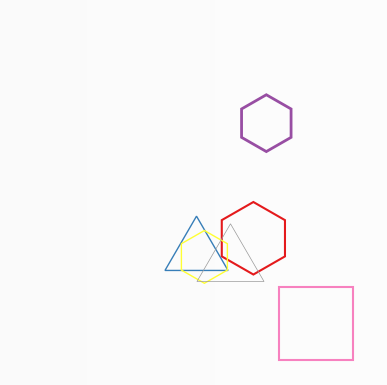[{"shape": "hexagon", "thickness": 1.5, "radius": 0.47, "center": [0.654, 0.381]}, {"shape": "triangle", "thickness": 1, "radius": 0.47, "center": [0.507, 0.345]}, {"shape": "hexagon", "thickness": 2, "radius": 0.37, "center": [0.687, 0.68]}, {"shape": "hexagon", "thickness": 1, "radius": 0.34, "center": [0.527, 0.333]}, {"shape": "square", "thickness": 1.5, "radius": 0.48, "center": [0.815, 0.16]}, {"shape": "triangle", "thickness": 0.5, "radius": 0.5, "center": [0.595, 0.319]}]